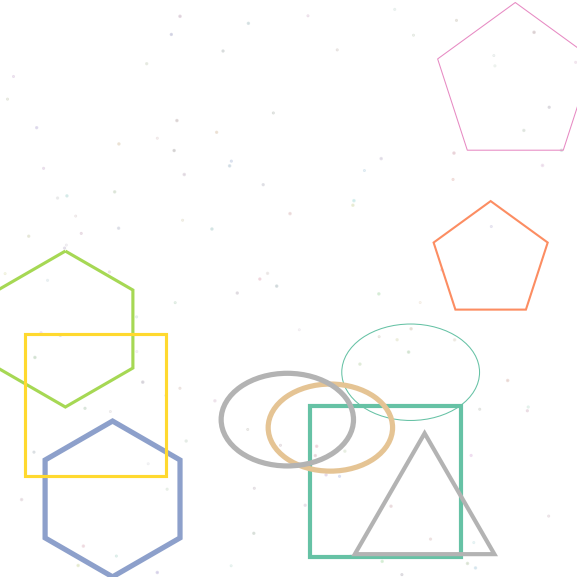[{"shape": "square", "thickness": 2, "radius": 0.65, "center": [0.668, 0.166]}, {"shape": "oval", "thickness": 0.5, "radius": 0.6, "center": [0.711, 0.355]}, {"shape": "pentagon", "thickness": 1, "radius": 0.52, "center": [0.85, 0.547]}, {"shape": "hexagon", "thickness": 2.5, "radius": 0.67, "center": [0.195, 0.135]}, {"shape": "pentagon", "thickness": 0.5, "radius": 0.71, "center": [0.892, 0.853]}, {"shape": "hexagon", "thickness": 1.5, "radius": 0.68, "center": [0.113, 0.429]}, {"shape": "square", "thickness": 1.5, "radius": 0.61, "center": [0.165, 0.298]}, {"shape": "oval", "thickness": 2.5, "radius": 0.54, "center": [0.572, 0.259]}, {"shape": "oval", "thickness": 2.5, "radius": 0.57, "center": [0.498, 0.273]}, {"shape": "triangle", "thickness": 2, "radius": 0.7, "center": [0.735, 0.109]}]